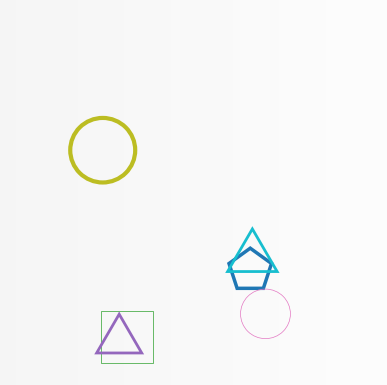[{"shape": "pentagon", "thickness": 2.5, "radius": 0.29, "center": [0.646, 0.298]}, {"shape": "square", "thickness": 0.5, "radius": 0.33, "center": [0.329, 0.125]}, {"shape": "triangle", "thickness": 2, "radius": 0.34, "center": [0.308, 0.117]}, {"shape": "circle", "thickness": 0.5, "radius": 0.32, "center": [0.685, 0.185]}, {"shape": "circle", "thickness": 3, "radius": 0.42, "center": [0.265, 0.61]}, {"shape": "triangle", "thickness": 2, "radius": 0.37, "center": [0.651, 0.332]}]